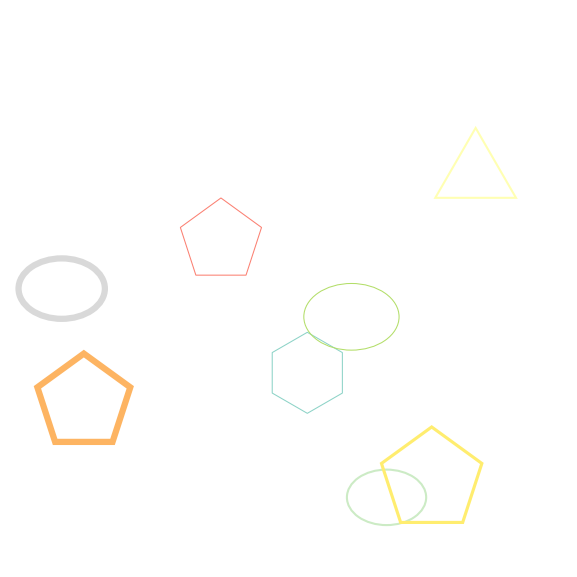[{"shape": "hexagon", "thickness": 0.5, "radius": 0.35, "center": [0.532, 0.354]}, {"shape": "triangle", "thickness": 1, "radius": 0.4, "center": [0.824, 0.697]}, {"shape": "pentagon", "thickness": 0.5, "radius": 0.37, "center": [0.383, 0.582]}, {"shape": "pentagon", "thickness": 3, "radius": 0.42, "center": [0.145, 0.302]}, {"shape": "oval", "thickness": 0.5, "radius": 0.41, "center": [0.609, 0.451]}, {"shape": "oval", "thickness": 3, "radius": 0.37, "center": [0.107, 0.499]}, {"shape": "oval", "thickness": 1, "radius": 0.34, "center": [0.669, 0.138]}, {"shape": "pentagon", "thickness": 1.5, "radius": 0.46, "center": [0.747, 0.168]}]